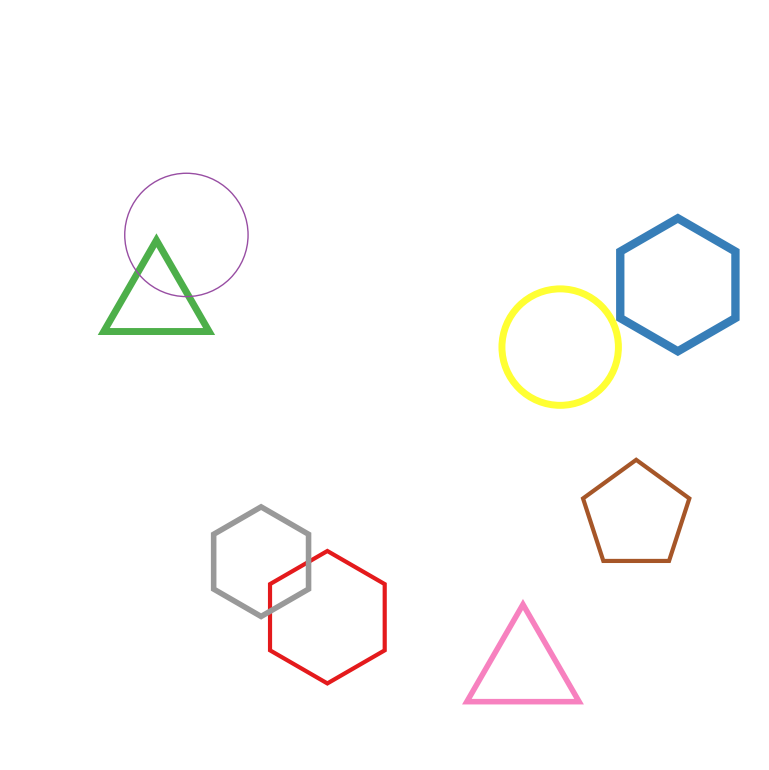[{"shape": "hexagon", "thickness": 1.5, "radius": 0.43, "center": [0.425, 0.198]}, {"shape": "hexagon", "thickness": 3, "radius": 0.43, "center": [0.88, 0.63]}, {"shape": "triangle", "thickness": 2.5, "radius": 0.39, "center": [0.203, 0.609]}, {"shape": "circle", "thickness": 0.5, "radius": 0.4, "center": [0.242, 0.695]}, {"shape": "circle", "thickness": 2.5, "radius": 0.38, "center": [0.728, 0.549]}, {"shape": "pentagon", "thickness": 1.5, "radius": 0.36, "center": [0.826, 0.33]}, {"shape": "triangle", "thickness": 2, "radius": 0.42, "center": [0.679, 0.131]}, {"shape": "hexagon", "thickness": 2, "radius": 0.36, "center": [0.339, 0.271]}]